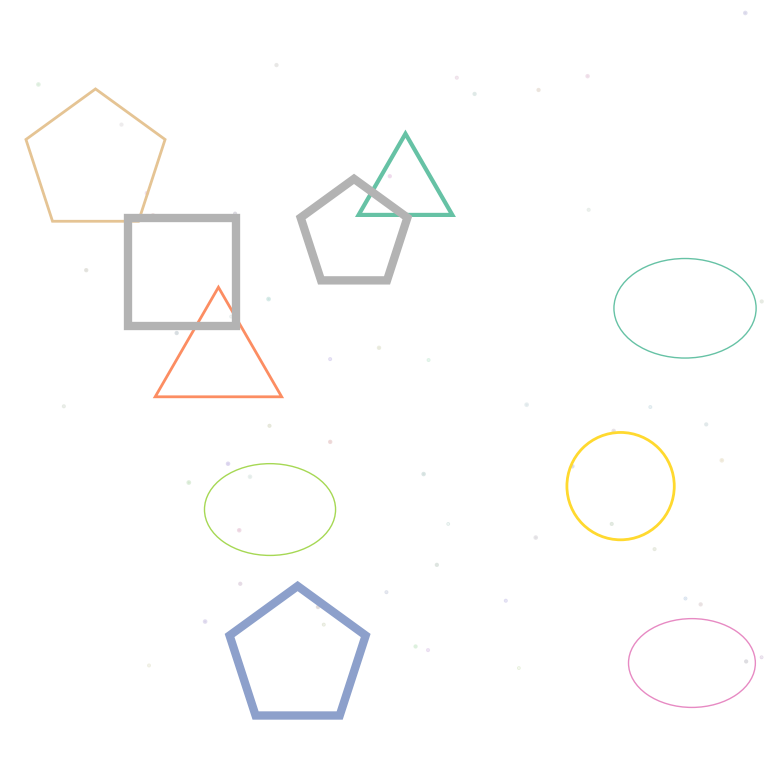[{"shape": "triangle", "thickness": 1.5, "radius": 0.35, "center": [0.527, 0.756]}, {"shape": "oval", "thickness": 0.5, "radius": 0.46, "center": [0.89, 0.6]}, {"shape": "triangle", "thickness": 1, "radius": 0.47, "center": [0.284, 0.532]}, {"shape": "pentagon", "thickness": 3, "radius": 0.46, "center": [0.387, 0.146]}, {"shape": "oval", "thickness": 0.5, "radius": 0.41, "center": [0.899, 0.139]}, {"shape": "oval", "thickness": 0.5, "radius": 0.43, "center": [0.351, 0.338]}, {"shape": "circle", "thickness": 1, "radius": 0.35, "center": [0.806, 0.369]}, {"shape": "pentagon", "thickness": 1, "radius": 0.47, "center": [0.124, 0.79]}, {"shape": "pentagon", "thickness": 3, "radius": 0.36, "center": [0.46, 0.695]}, {"shape": "square", "thickness": 3, "radius": 0.35, "center": [0.236, 0.647]}]